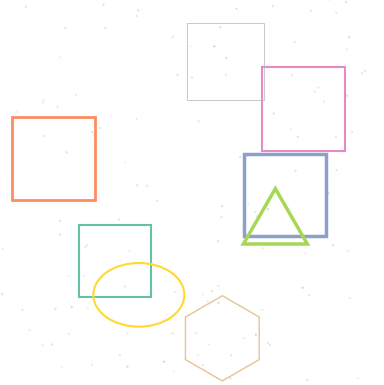[{"shape": "square", "thickness": 1.5, "radius": 0.47, "center": [0.299, 0.321]}, {"shape": "square", "thickness": 2, "radius": 0.54, "center": [0.139, 0.588]}, {"shape": "square", "thickness": 2.5, "radius": 0.53, "center": [0.741, 0.494]}, {"shape": "square", "thickness": 1.5, "radius": 0.54, "center": [0.788, 0.717]}, {"shape": "triangle", "thickness": 2.5, "radius": 0.48, "center": [0.715, 0.414]}, {"shape": "oval", "thickness": 1.5, "radius": 0.59, "center": [0.361, 0.234]}, {"shape": "hexagon", "thickness": 1, "radius": 0.55, "center": [0.577, 0.121]}, {"shape": "square", "thickness": 0.5, "radius": 0.5, "center": [0.586, 0.84]}]